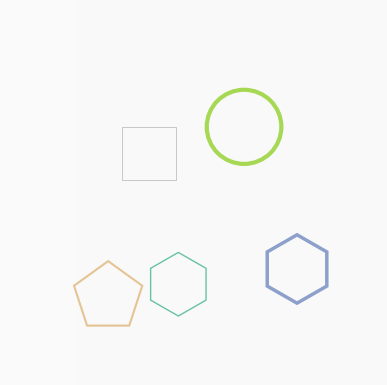[{"shape": "hexagon", "thickness": 1, "radius": 0.41, "center": [0.46, 0.262]}, {"shape": "hexagon", "thickness": 2.5, "radius": 0.44, "center": [0.767, 0.301]}, {"shape": "circle", "thickness": 3, "radius": 0.48, "center": [0.63, 0.671]}, {"shape": "pentagon", "thickness": 1.5, "radius": 0.46, "center": [0.279, 0.229]}, {"shape": "square", "thickness": 0.5, "radius": 0.35, "center": [0.385, 0.601]}]